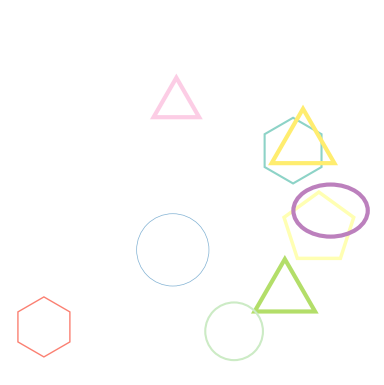[{"shape": "hexagon", "thickness": 1.5, "radius": 0.43, "center": [0.761, 0.609]}, {"shape": "pentagon", "thickness": 2.5, "radius": 0.48, "center": [0.828, 0.406]}, {"shape": "hexagon", "thickness": 1, "radius": 0.39, "center": [0.114, 0.151]}, {"shape": "circle", "thickness": 0.5, "radius": 0.47, "center": [0.449, 0.351]}, {"shape": "triangle", "thickness": 3, "radius": 0.45, "center": [0.74, 0.236]}, {"shape": "triangle", "thickness": 3, "radius": 0.34, "center": [0.458, 0.73]}, {"shape": "oval", "thickness": 3, "radius": 0.48, "center": [0.859, 0.453]}, {"shape": "circle", "thickness": 1.5, "radius": 0.37, "center": [0.608, 0.139]}, {"shape": "triangle", "thickness": 3, "radius": 0.47, "center": [0.787, 0.623]}]